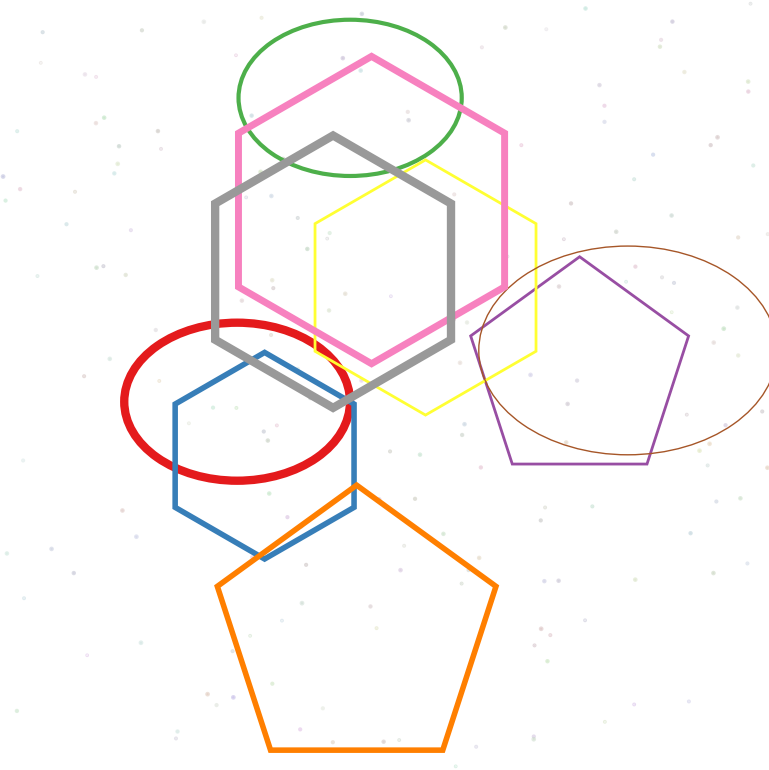[{"shape": "oval", "thickness": 3, "radius": 0.73, "center": [0.308, 0.478]}, {"shape": "hexagon", "thickness": 2, "radius": 0.67, "center": [0.344, 0.408]}, {"shape": "oval", "thickness": 1.5, "radius": 0.72, "center": [0.455, 0.873]}, {"shape": "pentagon", "thickness": 1, "radius": 0.74, "center": [0.753, 0.518]}, {"shape": "pentagon", "thickness": 2, "radius": 0.95, "center": [0.463, 0.18]}, {"shape": "hexagon", "thickness": 1, "radius": 0.83, "center": [0.553, 0.627]}, {"shape": "oval", "thickness": 0.5, "radius": 0.97, "center": [0.815, 0.545]}, {"shape": "hexagon", "thickness": 2.5, "radius": 1.0, "center": [0.483, 0.727]}, {"shape": "hexagon", "thickness": 3, "radius": 0.88, "center": [0.433, 0.647]}]